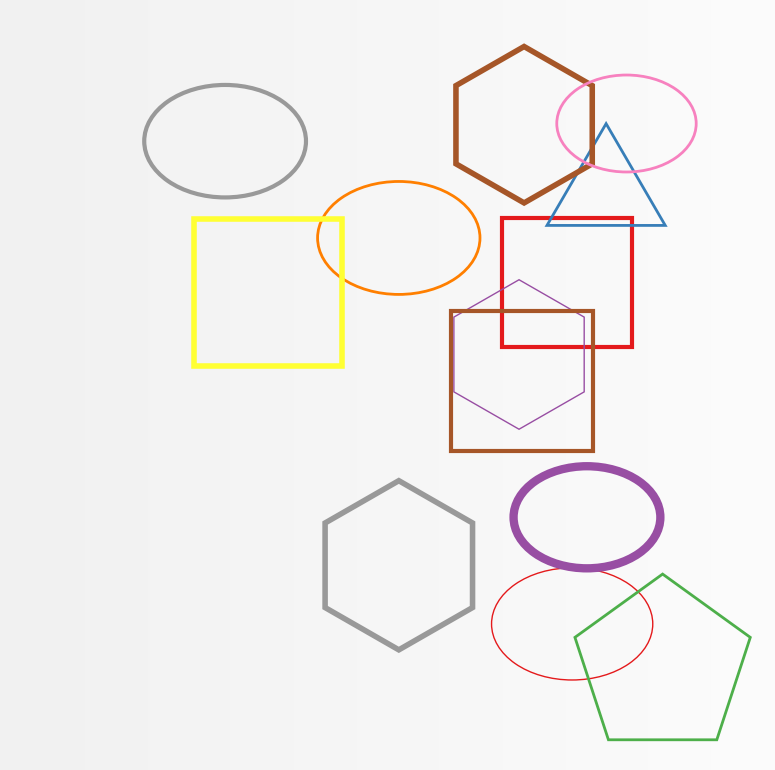[{"shape": "oval", "thickness": 0.5, "radius": 0.52, "center": [0.738, 0.19]}, {"shape": "square", "thickness": 1.5, "radius": 0.42, "center": [0.732, 0.633]}, {"shape": "triangle", "thickness": 1, "radius": 0.44, "center": [0.782, 0.751]}, {"shape": "pentagon", "thickness": 1, "radius": 0.59, "center": [0.855, 0.135]}, {"shape": "hexagon", "thickness": 0.5, "radius": 0.49, "center": [0.67, 0.54]}, {"shape": "oval", "thickness": 3, "radius": 0.47, "center": [0.757, 0.328]}, {"shape": "oval", "thickness": 1, "radius": 0.52, "center": [0.515, 0.691]}, {"shape": "square", "thickness": 2, "radius": 0.48, "center": [0.346, 0.62]}, {"shape": "hexagon", "thickness": 2, "radius": 0.51, "center": [0.676, 0.838]}, {"shape": "square", "thickness": 1.5, "radius": 0.46, "center": [0.674, 0.505]}, {"shape": "oval", "thickness": 1, "radius": 0.45, "center": [0.808, 0.84]}, {"shape": "hexagon", "thickness": 2, "radius": 0.55, "center": [0.515, 0.266]}, {"shape": "oval", "thickness": 1.5, "radius": 0.52, "center": [0.29, 0.817]}]